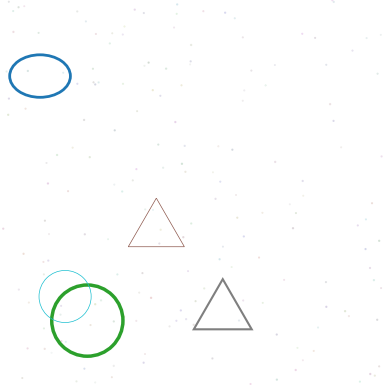[{"shape": "oval", "thickness": 2, "radius": 0.39, "center": [0.104, 0.802]}, {"shape": "circle", "thickness": 2.5, "radius": 0.46, "center": [0.227, 0.167]}, {"shape": "triangle", "thickness": 0.5, "radius": 0.42, "center": [0.406, 0.401]}, {"shape": "triangle", "thickness": 1.5, "radius": 0.43, "center": [0.579, 0.188]}, {"shape": "circle", "thickness": 0.5, "radius": 0.34, "center": [0.169, 0.23]}]